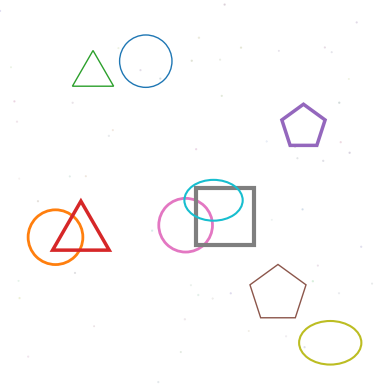[{"shape": "circle", "thickness": 1, "radius": 0.34, "center": [0.379, 0.841]}, {"shape": "circle", "thickness": 2, "radius": 0.36, "center": [0.144, 0.384]}, {"shape": "triangle", "thickness": 1, "radius": 0.31, "center": [0.242, 0.807]}, {"shape": "triangle", "thickness": 2.5, "radius": 0.42, "center": [0.21, 0.393]}, {"shape": "pentagon", "thickness": 2.5, "radius": 0.3, "center": [0.788, 0.67]}, {"shape": "pentagon", "thickness": 1, "radius": 0.38, "center": [0.722, 0.237]}, {"shape": "circle", "thickness": 2, "radius": 0.35, "center": [0.482, 0.415]}, {"shape": "square", "thickness": 3, "radius": 0.37, "center": [0.584, 0.438]}, {"shape": "oval", "thickness": 1.5, "radius": 0.4, "center": [0.858, 0.11]}, {"shape": "oval", "thickness": 1.5, "radius": 0.38, "center": [0.555, 0.48]}]